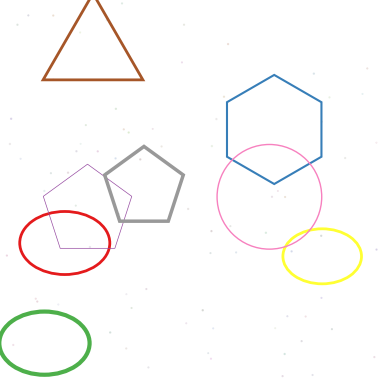[{"shape": "oval", "thickness": 2, "radius": 0.58, "center": [0.168, 0.369]}, {"shape": "hexagon", "thickness": 1.5, "radius": 0.71, "center": [0.712, 0.664]}, {"shape": "oval", "thickness": 3, "radius": 0.59, "center": [0.115, 0.109]}, {"shape": "pentagon", "thickness": 0.5, "radius": 0.6, "center": [0.227, 0.453]}, {"shape": "oval", "thickness": 2, "radius": 0.51, "center": [0.837, 0.334]}, {"shape": "triangle", "thickness": 2, "radius": 0.75, "center": [0.242, 0.867]}, {"shape": "circle", "thickness": 1, "radius": 0.68, "center": [0.7, 0.489]}, {"shape": "pentagon", "thickness": 2.5, "radius": 0.54, "center": [0.374, 0.512]}]